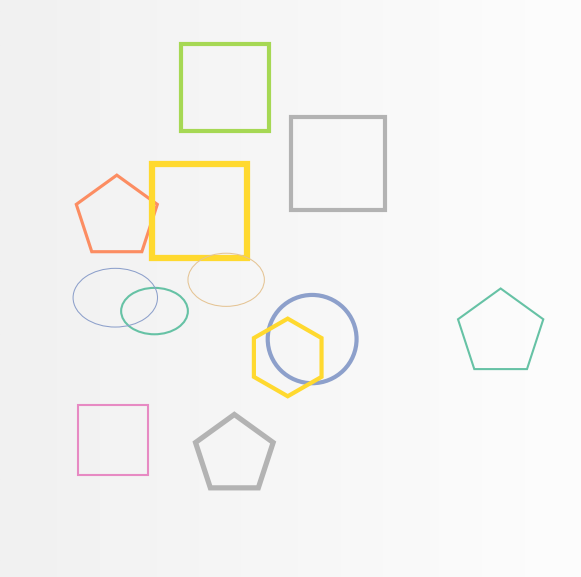[{"shape": "pentagon", "thickness": 1, "radius": 0.39, "center": [0.861, 0.422]}, {"shape": "oval", "thickness": 1, "radius": 0.29, "center": [0.266, 0.46]}, {"shape": "pentagon", "thickness": 1.5, "radius": 0.37, "center": [0.201, 0.623]}, {"shape": "oval", "thickness": 0.5, "radius": 0.36, "center": [0.198, 0.484]}, {"shape": "circle", "thickness": 2, "radius": 0.38, "center": [0.537, 0.412]}, {"shape": "square", "thickness": 1, "radius": 0.3, "center": [0.194, 0.237]}, {"shape": "square", "thickness": 2, "radius": 0.38, "center": [0.387, 0.848]}, {"shape": "square", "thickness": 3, "radius": 0.41, "center": [0.343, 0.634]}, {"shape": "hexagon", "thickness": 2, "radius": 0.34, "center": [0.495, 0.38]}, {"shape": "oval", "thickness": 0.5, "radius": 0.33, "center": [0.389, 0.515]}, {"shape": "pentagon", "thickness": 2.5, "radius": 0.35, "center": [0.403, 0.211]}, {"shape": "square", "thickness": 2, "radius": 0.4, "center": [0.581, 0.717]}]